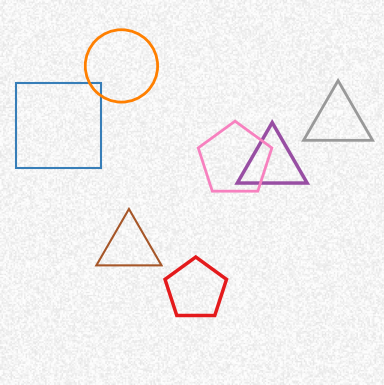[{"shape": "pentagon", "thickness": 2.5, "radius": 0.42, "center": [0.508, 0.248]}, {"shape": "square", "thickness": 1.5, "radius": 0.55, "center": [0.151, 0.674]}, {"shape": "triangle", "thickness": 2.5, "radius": 0.52, "center": [0.707, 0.577]}, {"shape": "circle", "thickness": 2, "radius": 0.47, "center": [0.315, 0.829]}, {"shape": "triangle", "thickness": 1.5, "radius": 0.49, "center": [0.335, 0.36]}, {"shape": "pentagon", "thickness": 2, "radius": 0.5, "center": [0.611, 0.585]}, {"shape": "triangle", "thickness": 2, "radius": 0.52, "center": [0.878, 0.687]}]